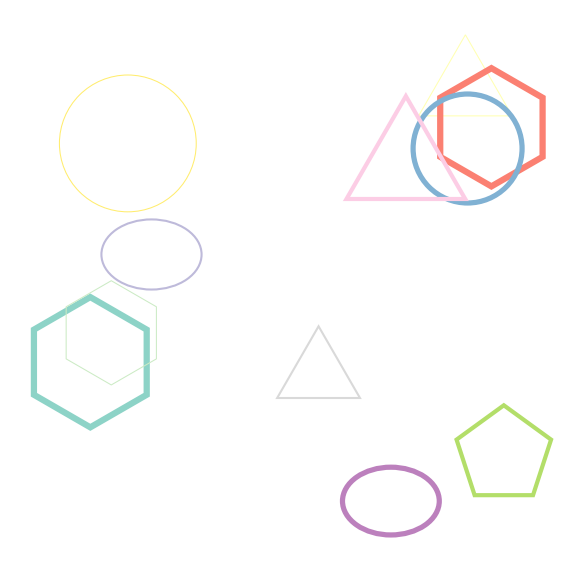[{"shape": "hexagon", "thickness": 3, "radius": 0.56, "center": [0.156, 0.372]}, {"shape": "triangle", "thickness": 0.5, "radius": 0.47, "center": [0.806, 0.845]}, {"shape": "oval", "thickness": 1, "radius": 0.43, "center": [0.262, 0.558]}, {"shape": "hexagon", "thickness": 3, "radius": 0.51, "center": [0.851, 0.779]}, {"shape": "circle", "thickness": 2.5, "radius": 0.47, "center": [0.81, 0.742]}, {"shape": "pentagon", "thickness": 2, "radius": 0.43, "center": [0.872, 0.211]}, {"shape": "triangle", "thickness": 2, "radius": 0.59, "center": [0.703, 0.714]}, {"shape": "triangle", "thickness": 1, "radius": 0.41, "center": [0.552, 0.351]}, {"shape": "oval", "thickness": 2.5, "radius": 0.42, "center": [0.677, 0.131]}, {"shape": "hexagon", "thickness": 0.5, "radius": 0.45, "center": [0.193, 0.423]}, {"shape": "circle", "thickness": 0.5, "radius": 0.59, "center": [0.221, 0.751]}]